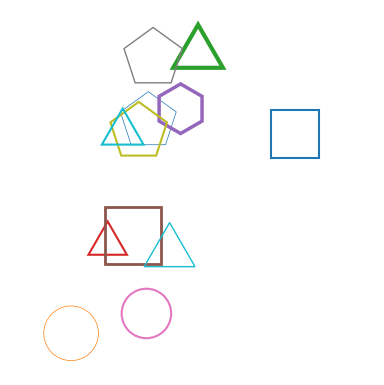[{"shape": "square", "thickness": 1.5, "radius": 0.31, "center": [0.767, 0.652]}, {"shape": "pentagon", "thickness": 0.5, "radius": 0.38, "center": [0.385, 0.686]}, {"shape": "circle", "thickness": 0.5, "radius": 0.36, "center": [0.185, 0.134]}, {"shape": "triangle", "thickness": 3, "radius": 0.37, "center": [0.514, 0.861]}, {"shape": "triangle", "thickness": 1.5, "radius": 0.29, "center": [0.28, 0.367]}, {"shape": "hexagon", "thickness": 2.5, "radius": 0.32, "center": [0.469, 0.718]}, {"shape": "square", "thickness": 2, "radius": 0.37, "center": [0.345, 0.387]}, {"shape": "circle", "thickness": 1.5, "radius": 0.32, "center": [0.38, 0.186]}, {"shape": "pentagon", "thickness": 1, "radius": 0.4, "center": [0.398, 0.849]}, {"shape": "pentagon", "thickness": 1.5, "radius": 0.39, "center": [0.36, 0.658]}, {"shape": "triangle", "thickness": 1.5, "radius": 0.31, "center": [0.319, 0.656]}, {"shape": "triangle", "thickness": 1, "radius": 0.38, "center": [0.441, 0.346]}]